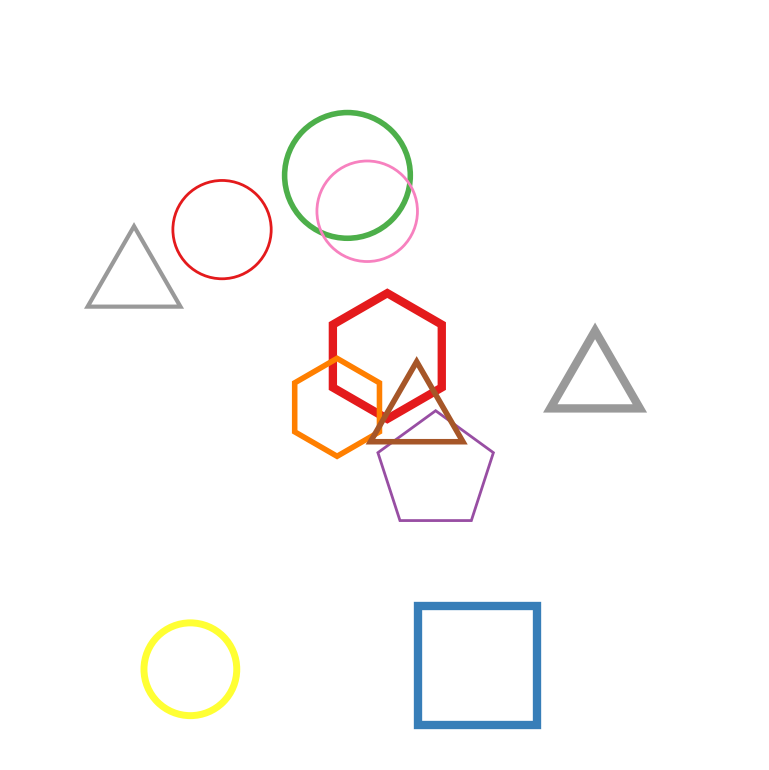[{"shape": "hexagon", "thickness": 3, "radius": 0.41, "center": [0.503, 0.538]}, {"shape": "circle", "thickness": 1, "radius": 0.32, "center": [0.288, 0.702]}, {"shape": "square", "thickness": 3, "radius": 0.39, "center": [0.621, 0.135]}, {"shape": "circle", "thickness": 2, "radius": 0.41, "center": [0.451, 0.772]}, {"shape": "pentagon", "thickness": 1, "radius": 0.39, "center": [0.566, 0.388]}, {"shape": "hexagon", "thickness": 2, "radius": 0.32, "center": [0.438, 0.471]}, {"shape": "circle", "thickness": 2.5, "radius": 0.3, "center": [0.247, 0.131]}, {"shape": "triangle", "thickness": 2, "radius": 0.35, "center": [0.541, 0.461]}, {"shape": "circle", "thickness": 1, "radius": 0.33, "center": [0.477, 0.726]}, {"shape": "triangle", "thickness": 1.5, "radius": 0.35, "center": [0.174, 0.637]}, {"shape": "triangle", "thickness": 3, "radius": 0.34, "center": [0.773, 0.503]}]